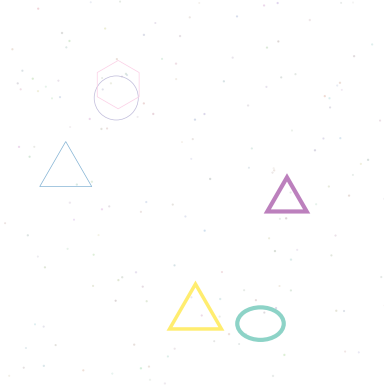[{"shape": "oval", "thickness": 3, "radius": 0.3, "center": [0.677, 0.159]}, {"shape": "circle", "thickness": 0.5, "radius": 0.29, "center": [0.302, 0.746]}, {"shape": "triangle", "thickness": 0.5, "radius": 0.39, "center": [0.171, 0.554]}, {"shape": "hexagon", "thickness": 0.5, "radius": 0.31, "center": [0.307, 0.78]}, {"shape": "triangle", "thickness": 3, "radius": 0.3, "center": [0.745, 0.48]}, {"shape": "triangle", "thickness": 2.5, "radius": 0.39, "center": [0.508, 0.184]}]